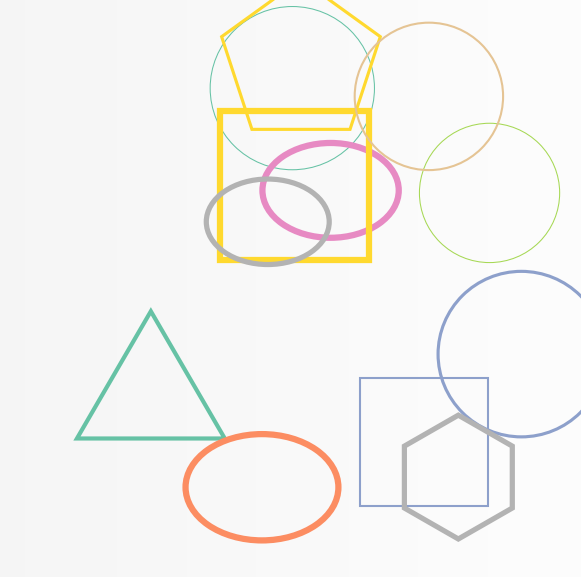[{"shape": "triangle", "thickness": 2, "radius": 0.73, "center": [0.26, 0.313]}, {"shape": "circle", "thickness": 0.5, "radius": 0.71, "center": [0.503, 0.847]}, {"shape": "oval", "thickness": 3, "radius": 0.66, "center": [0.451, 0.155]}, {"shape": "square", "thickness": 1, "radius": 0.55, "center": [0.73, 0.234]}, {"shape": "circle", "thickness": 1.5, "radius": 0.72, "center": [0.897, 0.386]}, {"shape": "oval", "thickness": 3, "radius": 0.59, "center": [0.569, 0.669]}, {"shape": "circle", "thickness": 0.5, "radius": 0.6, "center": [0.842, 0.665]}, {"shape": "pentagon", "thickness": 1.5, "radius": 0.72, "center": [0.518, 0.891]}, {"shape": "square", "thickness": 3, "radius": 0.64, "center": [0.507, 0.678]}, {"shape": "circle", "thickness": 1, "radius": 0.64, "center": [0.738, 0.832]}, {"shape": "hexagon", "thickness": 2.5, "radius": 0.54, "center": [0.789, 0.173]}, {"shape": "oval", "thickness": 2.5, "radius": 0.53, "center": [0.461, 0.615]}]